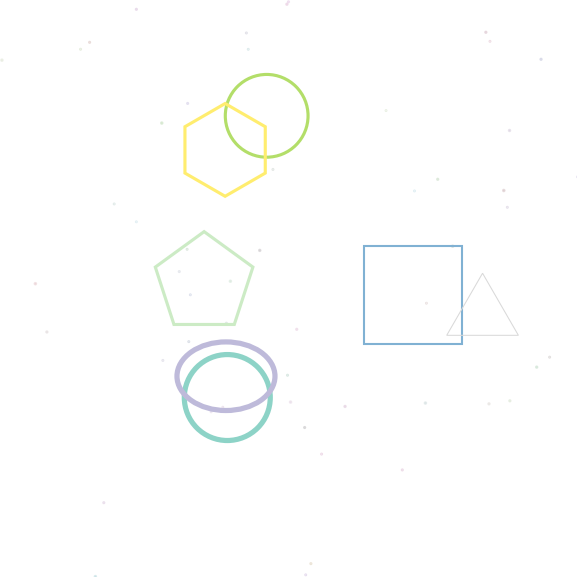[{"shape": "circle", "thickness": 2.5, "radius": 0.37, "center": [0.394, 0.311]}, {"shape": "oval", "thickness": 2.5, "radius": 0.42, "center": [0.391, 0.348]}, {"shape": "square", "thickness": 1, "radius": 0.42, "center": [0.716, 0.489]}, {"shape": "circle", "thickness": 1.5, "radius": 0.36, "center": [0.462, 0.799]}, {"shape": "triangle", "thickness": 0.5, "radius": 0.36, "center": [0.836, 0.454]}, {"shape": "pentagon", "thickness": 1.5, "radius": 0.44, "center": [0.353, 0.509]}, {"shape": "hexagon", "thickness": 1.5, "radius": 0.4, "center": [0.39, 0.74]}]